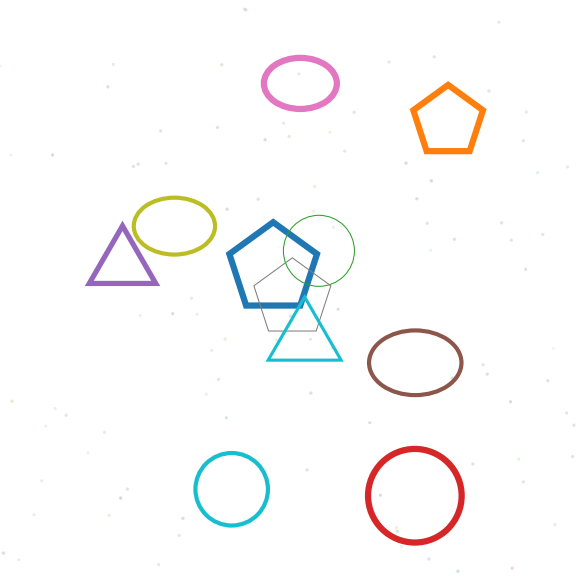[{"shape": "pentagon", "thickness": 3, "radius": 0.4, "center": [0.473, 0.535]}, {"shape": "pentagon", "thickness": 3, "radius": 0.32, "center": [0.776, 0.789]}, {"shape": "circle", "thickness": 0.5, "radius": 0.31, "center": [0.552, 0.565]}, {"shape": "circle", "thickness": 3, "radius": 0.41, "center": [0.718, 0.141]}, {"shape": "triangle", "thickness": 2.5, "radius": 0.33, "center": [0.212, 0.542]}, {"shape": "oval", "thickness": 2, "radius": 0.4, "center": [0.719, 0.371]}, {"shape": "oval", "thickness": 3, "radius": 0.32, "center": [0.52, 0.855]}, {"shape": "pentagon", "thickness": 0.5, "radius": 0.35, "center": [0.506, 0.483]}, {"shape": "oval", "thickness": 2, "radius": 0.35, "center": [0.302, 0.608]}, {"shape": "circle", "thickness": 2, "radius": 0.31, "center": [0.401, 0.152]}, {"shape": "triangle", "thickness": 1.5, "radius": 0.36, "center": [0.528, 0.412]}]